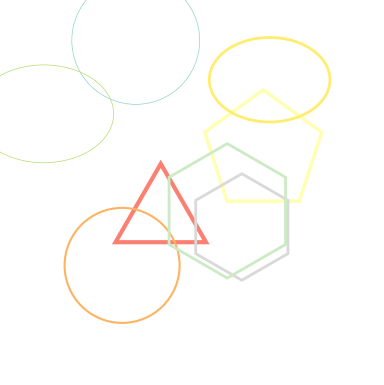[{"shape": "circle", "thickness": 0.5, "radius": 0.83, "center": [0.353, 0.895]}, {"shape": "pentagon", "thickness": 2.5, "radius": 0.8, "center": [0.684, 0.607]}, {"shape": "triangle", "thickness": 3, "radius": 0.68, "center": [0.418, 0.439]}, {"shape": "circle", "thickness": 1.5, "radius": 0.75, "center": [0.317, 0.311]}, {"shape": "oval", "thickness": 0.5, "radius": 0.91, "center": [0.114, 0.704]}, {"shape": "hexagon", "thickness": 2, "radius": 0.69, "center": [0.628, 0.41]}, {"shape": "hexagon", "thickness": 2, "radius": 0.87, "center": [0.59, 0.452]}, {"shape": "oval", "thickness": 2, "radius": 0.78, "center": [0.7, 0.793]}]